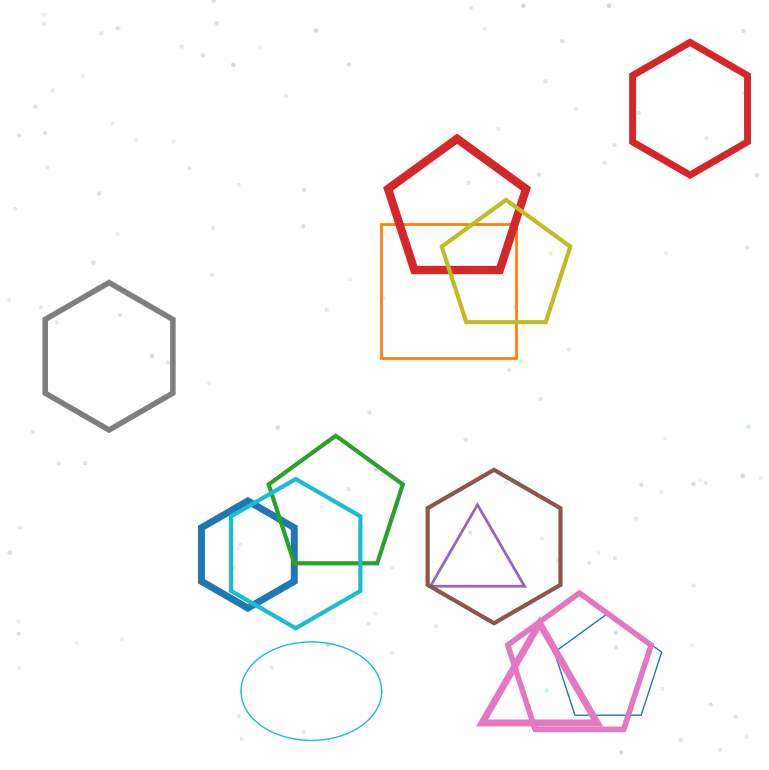[{"shape": "pentagon", "thickness": 0.5, "radius": 0.37, "center": [0.79, 0.13]}, {"shape": "hexagon", "thickness": 2.5, "radius": 0.35, "center": [0.322, 0.28]}, {"shape": "square", "thickness": 1, "radius": 0.44, "center": [0.583, 0.622]}, {"shape": "pentagon", "thickness": 1.5, "radius": 0.46, "center": [0.436, 0.343]}, {"shape": "hexagon", "thickness": 2.5, "radius": 0.43, "center": [0.896, 0.859]}, {"shape": "pentagon", "thickness": 3, "radius": 0.47, "center": [0.594, 0.726]}, {"shape": "triangle", "thickness": 1, "radius": 0.35, "center": [0.62, 0.274]}, {"shape": "hexagon", "thickness": 1.5, "radius": 0.5, "center": [0.642, 0.29]}, {"shape": "triangle", "thickness": 2.5, "radius": 0.43, "center": [0.701, 0.104]}, {"shape": "pentagon", "thickness": 2, "radius": 0.49, "center": [0.752, 0.132]}, {"shape": "hexagon", "thickness": 2, "radius": 0.48, "center": [0.142, 0.537]}, {"shape": "pentagon", "thickness": 1.5, "radius": 0.44, "center": [0.657, 0.653]}, {"shape": "oval", "thickness": 0.5, "radius": 0.46, "center": [0.404, 0.102]}, {"shape": "hexagon", "thickness": 1.5, "radius": 0.48, "center": [0.384, 0.281]}]